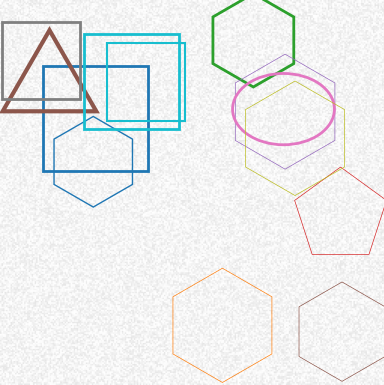[{"shape": "square", "thickness": 2, "radius": 0.68, "center": [0.247, 0.693]}, {"shape": "hexagon", "thickness": 1, "radius": 0.59, "center": [0.242, 0.58]}, {"shape": "hexagon", "thickness": 0.5, "radius": 0.74, "center": [0.578, 0.155]}, {"shape": "hexagon", "thickness": 2, "radius": 0.61, "center": [0.658, 0.895]}, {"shape": "pentagon", "thickness": 0.5, "radius": 0.63, "center": [0.885, 0.441]}, {"shape": "hexagon", "thickness": 0.5, "radius": 0.75, "center": [0.741, 0.71]}, {"shape": "triangle", "thickness": 3, "radius": 0.7, "center": [0.129, 0.781]}, {"shape": "hexagon", "thickness": 0.5, "radius": 0.65, "center": [0.888, 0.139]}, {"shape": "oval", "thickness": 2, "radius": 0.66, "center": [0.736, 0.717]}, {"shape": "square", "thickness": 2, "radius": 0.5, "center": [0.106, 0.843]}, {"shape": "hexagon", "thickness": 0.5, "radius": 0.74, "center": [0.766, 0.641]}, {"shape": "square", "thickness": 1.5, "radius": 0.51, "center": [0.38, 0.788]}, {"shape": "square", "thickness": 2, "radius": 0.62, "center": [0.341, 0.788]}]